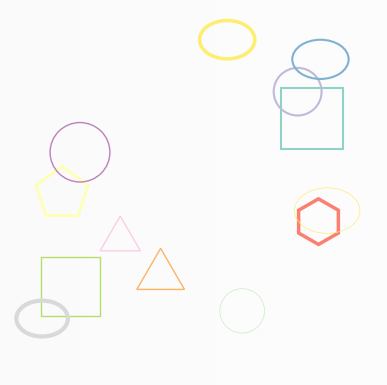[{"shape": "square", "thickness": 1.5, "radius": 0.4, "center": [0.805, 0.691]}, {"shape": "pentagon", "thickness": 2, "radius": 0.35, "center": [0.16, 0.497]}, {"shape": "circle", "thickness": 1.5, "radius": 0.31, "center": [0.768, 0.762]}, {"shape": "hexagon", "thickness": 2.5, "radius": 0.3, "center": [0.822, 0.424]}, {"shape": "oval", "thickness": 1.5, "radius": 0.36, "center": [0.827, 0.846]}, {"shape": "triangle", "thickness": 1, "radius": 0.36, "center": [0.415, 0.284]}, {"shape": "square", "thickness": 1, "radius": 0.38, "center": [0.182, 0.256]}, {"shape": "triangle", "thickness": 1, "radius": 0.3, "center": [0.31, 0.379]}, {"shape": "oval", "thickness": 3, "radius": 0.33, "center": [0.109, 0.173]}, {"shape": "circle", "thickness": 1, "radius": 0.39, "center": [0.206, 0.605]}, {"shape": "circle", "thickness": 0.5, "radius": 0.29, "center": [0.625, 0.193]}, {"shape": "oval", "thickness": 2.5, "radius": 0.36, "center": [0.586, 0.897]}, {"shape": "oval", "thickness": 0.5, "radius": 0.42, "center": [0.844, 0.453]}]